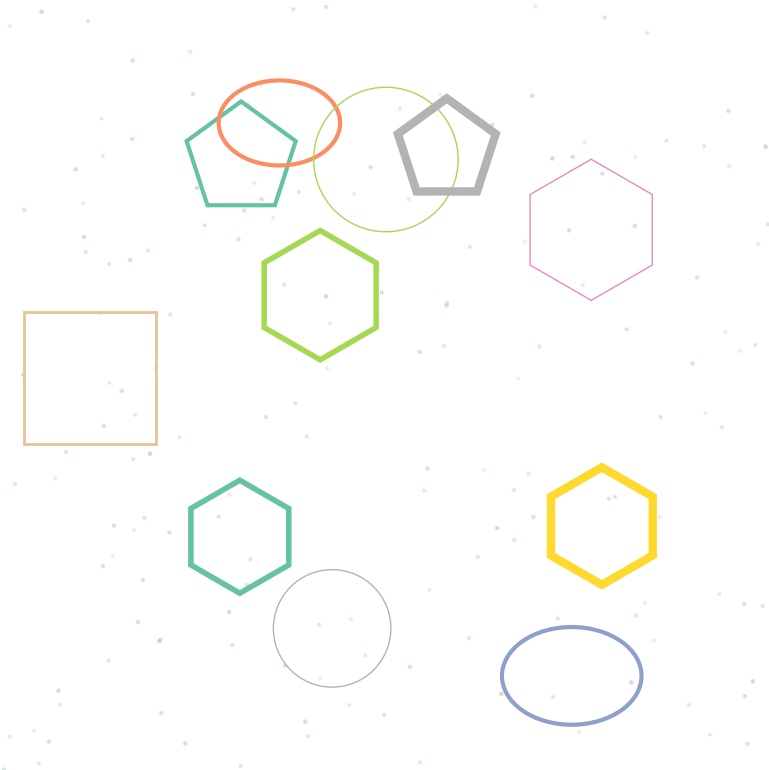[{"shape": "hexagon", "thickness": 2, "radius": 0.37, "center": [0.311, 0.303]}, {"shape": "pentagon", "thickness": 1.5, "radius": 0.37, "center": [0.313, 0.794]}, {"shape": "oval", "thickness": 1.5, "radius": 0.39, "center": [0.363, 0.84]}, {"shape": "oval", "thickness": 1.5, "radius": 0.45, "center": [0.743, 0.122]}, {"shape": "hexagon", "thickness": 0.5, "radius": 0.46, "center": [0.768, 0.702]}, {"shape": "circle", "thickness": 0.5, "radius": 0.47, "center": [0.501, 0.793]}, {"shape": "hexagon", "thickness": 2, "radius": 0.42, "center": [0.416, 0.617]}, {"shape": "hexagon", "thickness": 3, "radius": 0.38, "center": [0.782, 0.317]}, {"shape": "square", "thickness": 1, "radius": 0.43, "center": [0.117, 0.509]}, {"shape": "circle", "thickness": 0.5, "radius": 0.38, "center": [0.431, 0.184]}, {"shape": "pentagon", "thickness": 3, "radius": 0.33, "center": [0.58, 0.805]}]